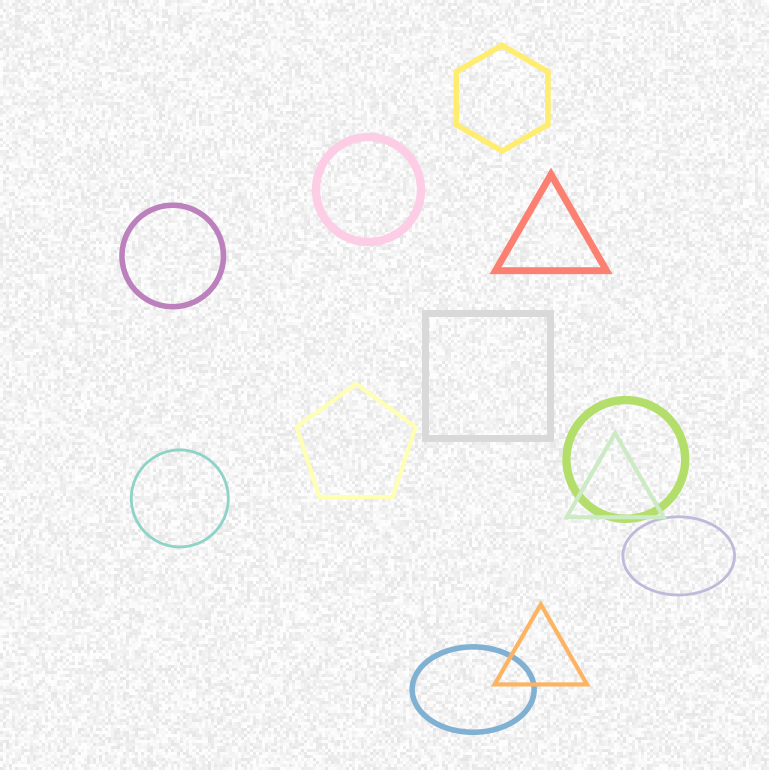[{"shape": "circle", "thickness": 1, "radius": 0.31, "center": [0.233, 0.353]}, {"shape": "pentagon", "thickness": 1.5, "radius": 0.41, "center": [0.462, 0.42]}, {"shape": "oval", "thickness": 1, "radius": 0.36, "center": [0.881, 0.278]}, {"shape": "triangle", "thickness": 2.5, "radius": 0.42, "center": [0.716, 0.69]}, {"shape": "oval", "thickness": 2, "radius": 0.4, "center": [0.614, 0.104]}, {"shape": "triangle", "thickness": 1.5, "radius": 0.35, "center": [0.702, 0.146]}, {"shape": "circle", "thickness": 3, "radius": 0.39, "center": [0.813, 0.403]}, {"shape": "circle", "thickness": 3, "radius": 0.34, "center": [0.479, 0.754]}, {"shape": "square", "thickness": 2.5, "radius": 0.41, "center": [0.633, 0.512]}, {"shape": "circle", "thickness": 2, "radius": 0.33, "center": [0.224, 0.668]}, {"shape": "triangle", "thickness": 1.5, "radius": 0.36, "center": [0.799, 0.365]}, {"shape": "hexagon", "thickness": 2, "radius": 0.34, "center": [0.652, 0.872]}]